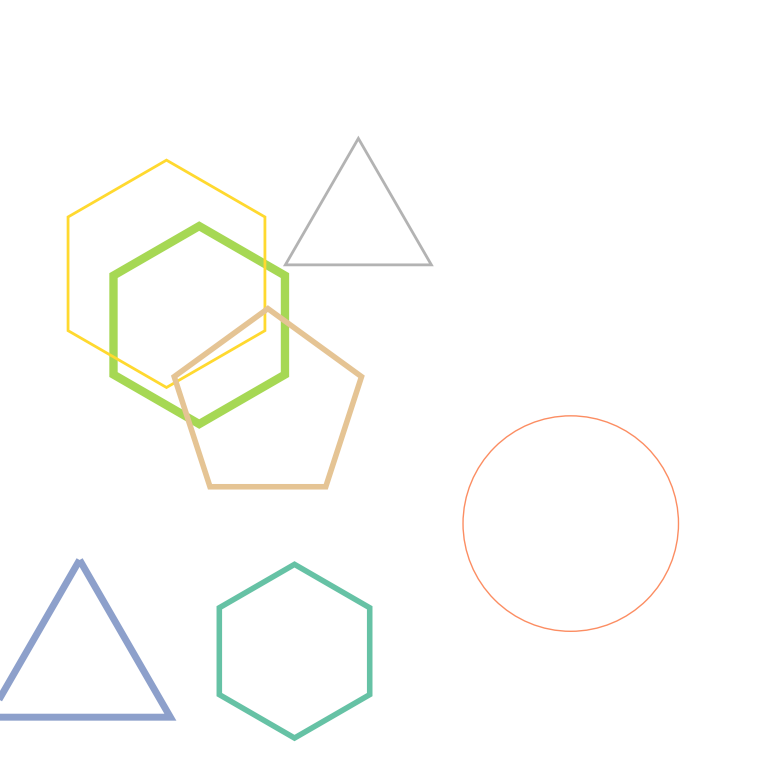[{"shape": "hexagon", "thickness": 2, "radius": 0.56, "center": [0.382, 0.154]}, {"shape": "circle", "thickness": 0.5, "radius": 0.7, "center": [0.741, 0.32]}, {"shape": "triangle", "thickness": 2.5, "radius": 0.68, "center": [0.103, 0.137]}, {"shape": "hexagon", "thickness": 3, "radius": 0.64, "center": [0.259, 0.578]}, {"shape": "hexagon", "thickness": 1, "radius": 0.74, "center": [0.216, 0.644]}, {"shape": "pentagon", "thickness": 2, "radius": 0.64, "center": [0.348, 0.471]}, {"shape": "triangle", "thickness": 1, "radius": 0.55, "center": [0.465, 0.711]}]